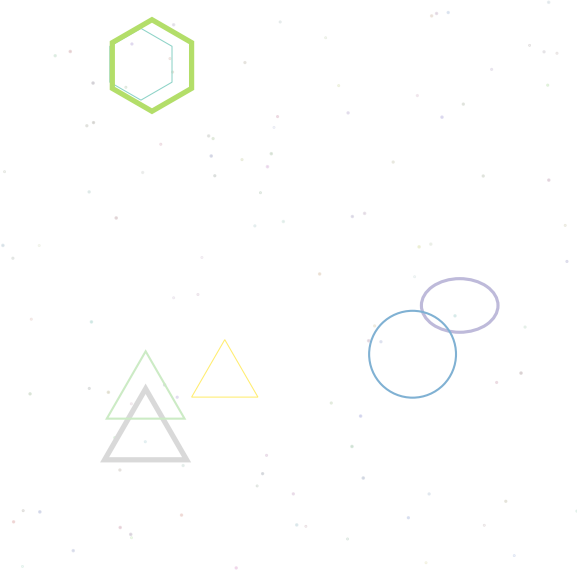[{"shape": "hexagon", "thickness": 0.5, "radius": 0.31, "center": [0.244, 0.888]}, {"shape": "oval", "thickness": 1.5, "radius": 0.33, "center": [0.796, 0.47]}, {"shape": "circle", "thickness": 1, "radius": 0.38, "center": [0.714, 0.386]}, {"shape": "hexagon", "thickness": 2.5, "radius": 0.4, "center": [0.263, 0.886]}, {"shape": "triangle", "thickness": 2.5, "radius": 0.41, "center": [0.252, 0.244]}, {"shape": "triangle", "thickness": 1, "radius": 0.39, "center": [0.252, 0.313]}, {"shape": "triangle", "thickness": 0.5, "radius": 0.33, "center": [0.389, 0.345]}]